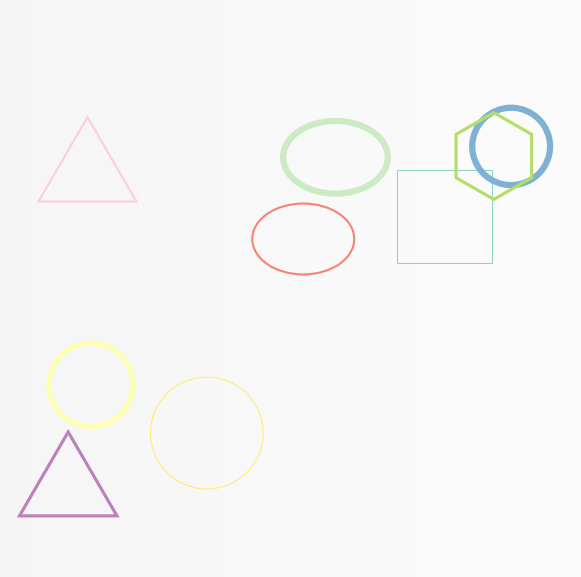[{"shape": "square", "thickness": 0.5, "radius": 0.41, "center": [0.765, 0.624]}, {"shape": "circle", "thickness": 2.5, "radius": 0.36, "center": [0.156, 0.333]}, {"shape": "oval", "thickness": 1, "radius": 0.44, "center": [0.522, 0.585]}, {"shape": "circle", "thickness": 3, "radius": 0.33, "center": [0.879, 0.746]}, {"shape": "hexagon", "thickness": 1.5, "radius": 0.38, "center": [0.85, 0.729]}, {"shape": "triangle", "thickness": 1, "radius": 0.49, "center": [0.15, 0.699]}, {"shape": "triangle", "thickness": 1.5, "radius": 0.48, "center": [0.117, 0.154]}, {"shape": "oval", "thickness": 3, "radius": 0.45, "center": [0.577, 0.727]}, {"shape": "circle", "thickness": 0.5, "radius": 0.48, "center": [0.356, 0.249]}]